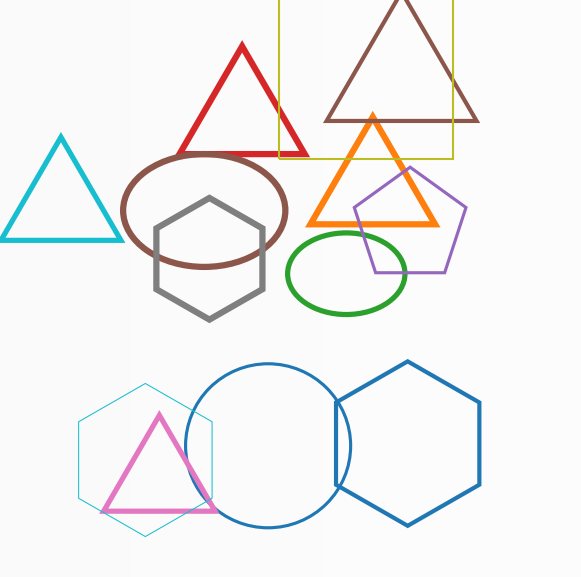[{"shape": "hexagon", "thickness": 2, "radius": 0.71, "center": [0.701, 0.231]}, {"shape": "circle", "thickness": 1.5, "radius": 0.71, "center": [0.461, 0.227]}, {"shape": "triangle", "thickness": 3, "radius": 0.62, "center": [0.641, 0.673]}, {"shape": "oval", "thickness": 2.5, "radius": 0.5, "center": [0.596, 0.525]}, {"shape": "triangle", "thickness": 3, "radius": 0.62, "center": [0.417, 0.795]}, {"shape": "pentagon", "thickness": 1.5, "radius": 0.51, "center": [0.706, 0.609]}, {"shape": "oval", "thickness": 3, "radius": 0.7, "center": [0.351, 0.635]}, {"shape": "triangle", "thickness": 2, "radius": 0.74, "center": [0.691, 0.864]}, {"shape": "triangle", "thickness": 2.5, "radius": 0.55, "center": [0.274, 0.169]}, {"shape": "hexagon", "thickness": 3, "radius": 0.53, "center": [0.36, 0.551]}, {"shape": "square", "thickness": 1, "radius": 0.75, "center": [0.63, 0.873]}, {"shape": "triangle", "thickness": 2.5, "radius": 0.6, "center": [0.105, 0.643]}, {"shape": "hexagon", "thickness": 0.5, "radius": 0.66, "center": [0.25, 0.203]}]